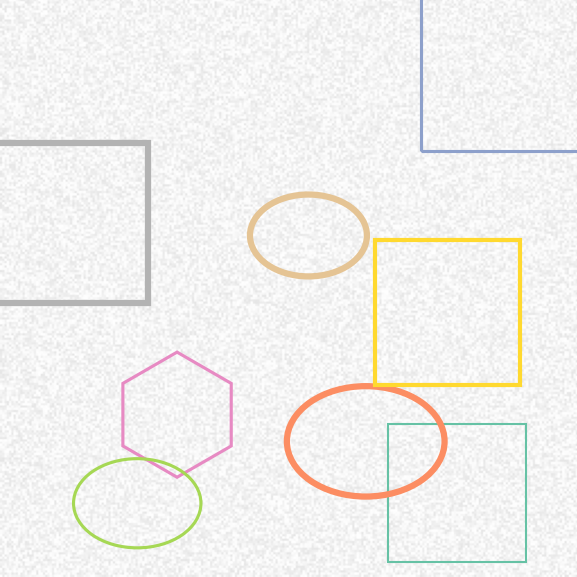[{"shape": "square", "thickness": 1, "radius": 0.6, "center": [0.792, 0.145]}, {"shape": "oval", "thickness": 3, "radius": 0.68, "center": [0.633, 0.235]}, {"shape": "square", "thickness": 1.5, "radius": 0.73, "center": [0.876, 0.884]}, {"shape": "hexagon", "thickness": 1.5, "radius": 0.54, "center": [0.307, 0.281]}, {"shape": "oval", "thickness": 1.5, "radius": 0.55, "center": [0.238, 0.128]}, {"shape": "square", "thickness": 2, "radius": 0.63, "center": [0.775, 0.458]}, {"shape": "oval", "thickness": 3, "radius": 0.51, "center": [0.534, 0.591]}, {"shape": "square", "thickness": 3, "radius": 0.69, "center": [0.118, 0.612]}]